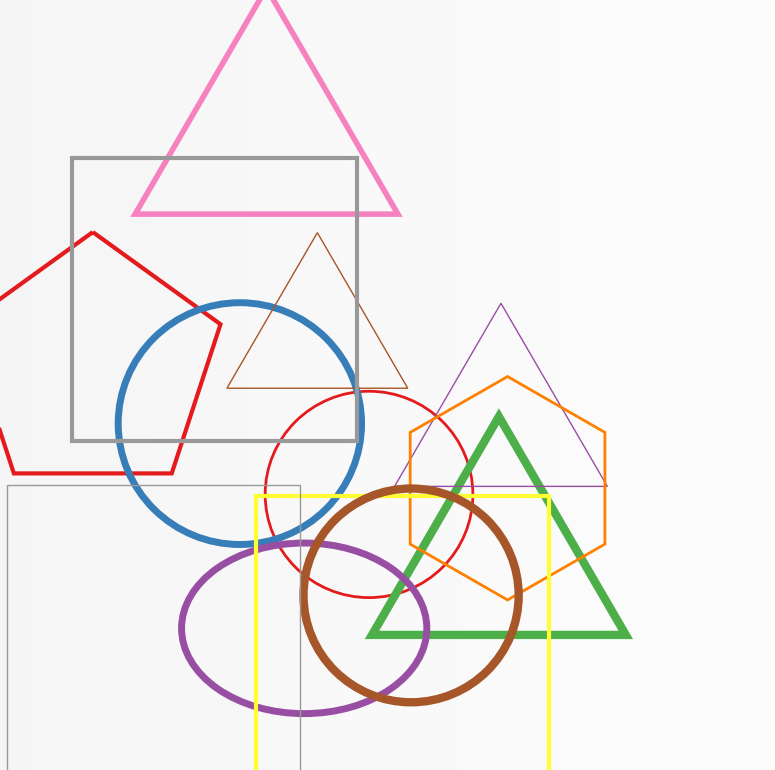[{"shape": "pentagon", "thickness": 1.5, "radius": 0.87, "center": [0.12, 0.525]}, {"shape": "circle", "thickness": 1, "radius": 0.67, "center": [0.476, 0.358]}, {"shape": "circle", "thickness": 2.5, "radius": 0.79, "center": [0.31, 0.45]}, {"shape": "triangle", "thickness": 3, "radius": 0.95, "center": [0.644, 0.27]}, {"shape": "triangle", "thickness": 0.5, "radius": 0.79, "center": [0.646, 0.448]}, {"shape": "oval", "thickness": 2.5, "radius": 0.79, "center": [0.393, 0.184]}, {"shape": "hexagon", "thickness": 1, "radius": 0.73, "center": [0.655, 0.366]}, {"shape": "square", "thickness": 1.5, "radius": 0.95, "center": [0.519, 0.167]}, {"shape": "circle", "thickness": 3, "radius": 0.69, "center": [0.53, 0.227]}, {"shape": "triangle", "thickness": 0.5, "radius": 0.67, "center": [0.409, 0.563]}, {"shape": "triangle", "thickness": 2, "radius": 0.98, "center": [0.344, 0.82]}, {"shape": "square", "thickness": 1.5, "radius": 0.92, "center": [0.277, 0.611]}, {"shape": "square", "thickness": 0.5, "radius": 0.95, "center": [0.198, 0.181]}]